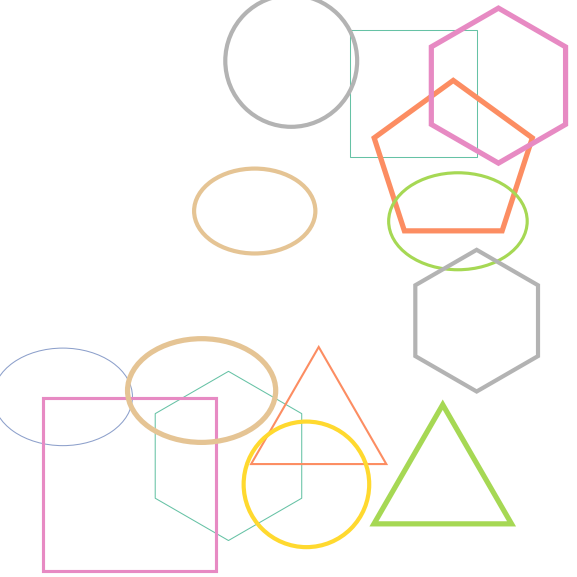[{"shape": "hexagon", "thickness": 0.5, "radius": 0.73, "center": [0.396, 0.21]}, {"shape": "square", "thickness": 0.5, "radius": 0.55, "center": [0.717, 0.838]}, {"shape": "triangle", "thickness": 1, "radius": 0.68, "center": [0.552, 0.263]}, {"shape": "pentagon", "thickness": 2.5, "radius": 0.72, "center": [0.785, 0.716]}, {"shape": "oval", "thickness": 0.5, "radius": 0.6, "center": [0.109, 0.312]}, {"shape": "square", "thickness": 1.5, "radius": 0.75, "center": [0.225, 0.159]}, {"shape": "hexagon", "thickness": 2.5, "radius": 0.67, "center": [0.863, 0.851]}, {"shape": "triangle", "thickness": 2.5, "radius": 0.69, "center": [0.767, 0.161]}, {"shape": "oval", "thickness": 1.5, "radius": 0.6, "center": [0.793, 0.616]}, {"shape": "circle", "thickness": 2, "radius": 0.54, "center": [0.531, 0.16]}, {"shape": "oval", "thickness": 2.5, "radius": 0.64, "center": [0.349, 0.323]}, {"shape": "oval", "thickness": 2, "radius": 0.52, "center": [0.441, 0.634]}, {"shape": "hexagon", "thickness": 2, "radius": 0.61, "center": [0.825, 0.444]}, {"shape": "circle", "thickness": 2, "radius": 0.57, "center": [0.504, 0.894]}]